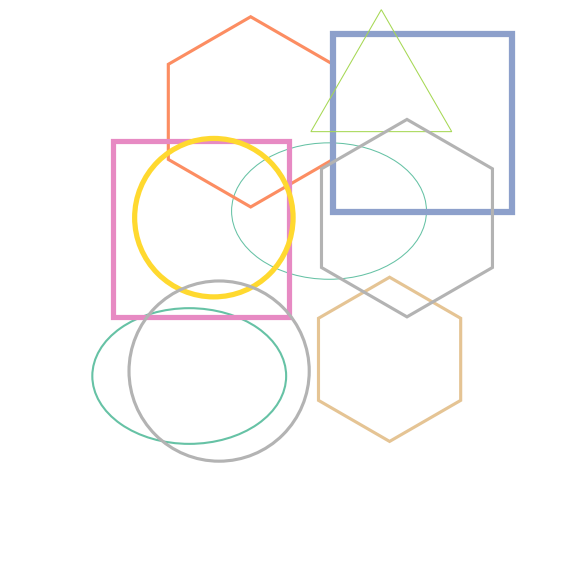[{"shape": "oval", "thickness": 0.5, "radius": 0.84, "center": [0.57, 0.634]}, {"shape": "oval", "thickness": 1, "radius": 0.84, "center": [0.328, 0.348]}, {"shape": "hexagon", "thickness": 1.5, "radius": 0.82, "center": [0.434, 0.805]}, {"shape": "square", "thickness": 3, "radius": 0.77, "center": [0.731, 0.786]}, {"shape": "square", "thickness": 2.5, "radius": 0.76, "center": [0.348, 0.603]}, {"shape": "triangle", "thickness": 0.5, "radius": 0.7, "center": [0.66, 0.842]}, {"shape": "circle", "thickness": 2.5, "radius": 0.69, "center": [0.37, 0.622]}, {"shape": "hexagon", "thickness": 1.5, "radius": 0.71, "center": [0.675, 0.377]}, {"shape": "hexagon", "thickness": 1.5, "radius": 0.85, "center": [0.705, 0.621]}, {"shape": "circle", "thickness": 1.5, "radius": 0.78, "center": [0.379, 0.357]}]